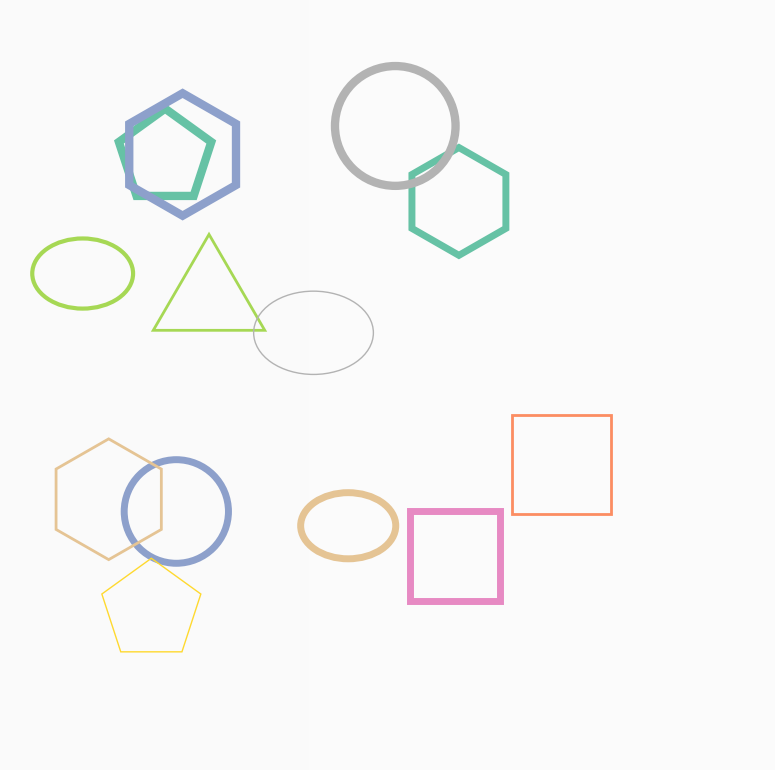[{"shape": "pentagon", "thickness": 3, "radius": 0.31, "center": [0.213, 0.796]}, {"shape": "hexagon", "thickness": 2.5, "radius": 0.35, "center": [0.592, 0.738]}, {"shape": "square", "thickness": 1, "radius": 0.32, "center": [0.724, 0.397]}, {"shape": "hexagon", "thickness": 3, "radius": 0.4, "center": [0.236, 0.799]}, {"shape": "circle", "thickness": 2.5, "radius": 0.34, "center": [0.228, 0.336]}, {"shape": "square", "thickness": 2.5, "radius": 0.29, "center": [0.587, 0.278]}, {"shape": "oval", "thickness": 1.5, "radius": 0.33, "center": [0.107, 0.645]}, {"shape": "triangle", "thickness": 1, "radius": 0.42, "center": [0.27, 0.613]}, {"shape": "pentagon", "thickness": 0.5, "radius": 0.34, "center": [0.195, 0.208]}, {"shape": "oval", "thickness": 2.5, "radius": 0.31, "center": [0.449, 0.317]}, {"shape": "hexagon", "thickness": 1, "radius": 0.39, "center": [0.14, 0.352]}, {"shape": "circle", "thickness": 3, "radius": 0.39, "center": [0.51, 0.836]}, {"shape": "oval", "thickness": 0.5, "radius": 0.39, "center": [0.405, 0.568]}]